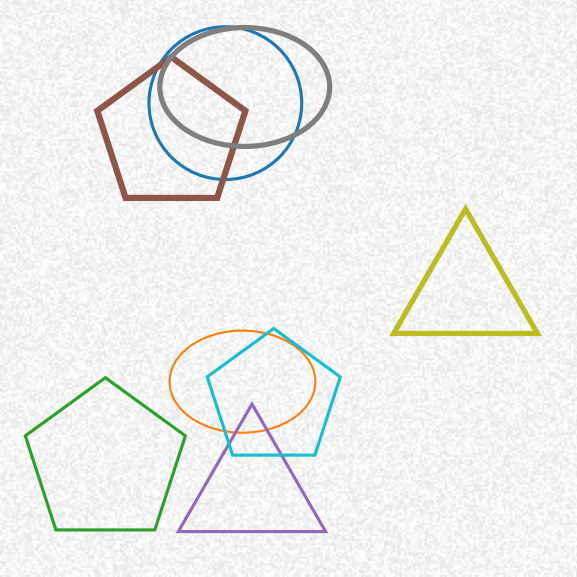[{"shape": "circle", "thickness": 1.5, "radius": 0.66, "center": [0.39, 0.821]}, {"shape": "oval", "thickness": 1, "radius": 0.63, "center": [0.42, 0.338]}, {"shape": "pentagon", "thickness": 1.5, "radius": 0.73, "center": [0.182, 0.199]}, {"shape": "triangle", "thickness": 1.5, "radius": 0.74, "center": [0.436, 0.152]}, {"shape": "pentagon", "thickness": 3, "radius": 0.67, "center": [0.297, 0.765]}, {"shape": "oval", "thickness": 2.5, "radius": 0.74, "center": [0.424, 0.849]}, {"shape": "triangle", "thickness": 2.5, "radius": 0.72, "center": [0.806, 0.494]}, {"shape": "pentagon", "thickness": 1.5, "radius": 0.61, "center": [0.474, 0.309]}]